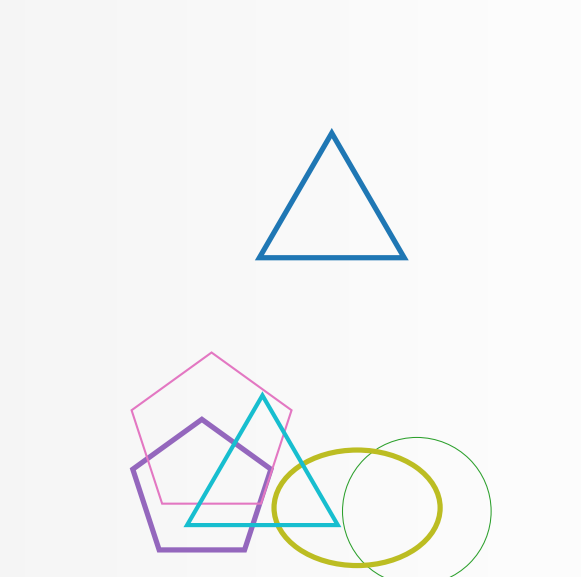[{"shape": "triangle", "thickness": 2.5, "radius": 0.72, "center": [0.571, 0.625]}, {"shape": "circle", "thickness": 0.5, "radius": 0.64, "center": [0.717, 0.114]}, {"shape": "pentagon", "thickness": 2.5, "radius": 0.62, "center": [0.347, 0.148]}, {"shape": "pentagon", "thickness": 1, "radius": 0.72, "center": [0.364, 0.244]}, {"shape": "oval", "thickness": 2.5, "radius": 0.71, "center": [0.614, 0.12]}, {"shape": "triangle", "thickness": 2, "radius": 0.75, "center": [0.452, 0.165]}]